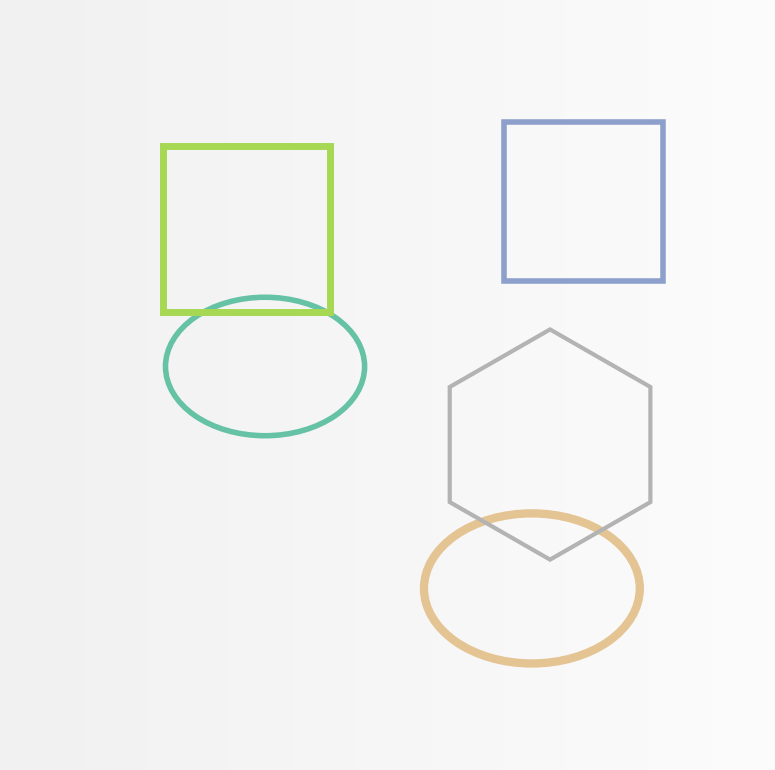[{"shape": "oval", "thickness": 2, "radius": 0.64, "center": [0.342, 0.524]}, {"shape": "square", "thickness": 2, "radius": 0.51, "center": [0.753, 0.738]}, {"shape": "square", "thickness": 2.5, "radius": 0.54, "center": [0.319, 0.703]}, {"shape": "oval", "thickness": 3, "radius": 0.7, "center": [0.686, 0.236]}, {"shape": "hexagon", "thickness": 1.5, "radius": 0.75, "center": [0.71, 0.423]}]